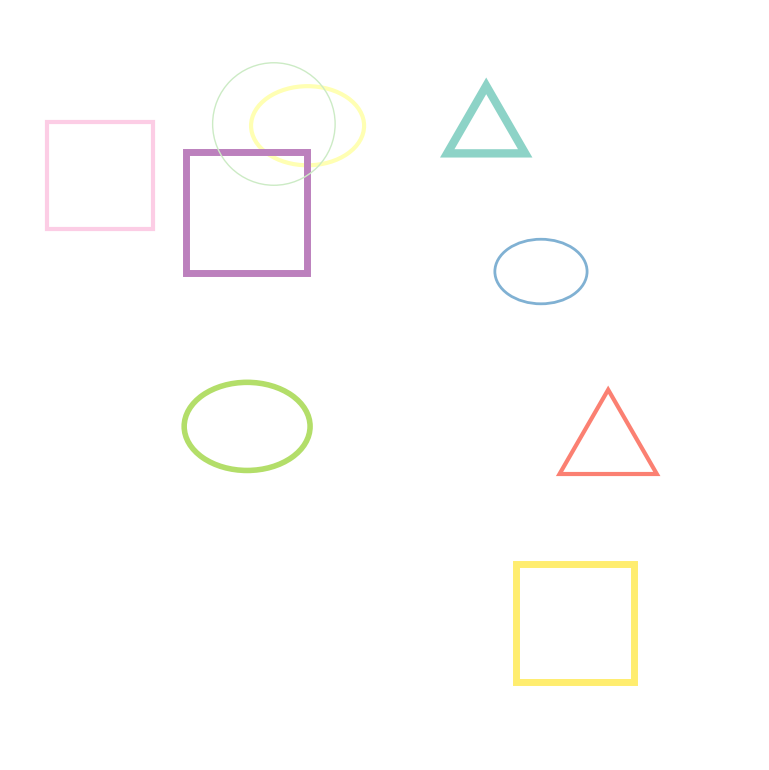[{"shape": "triangle", "thickness": 3, "radius": 0.29, "center": [0.631, 0.83]}, {"shape": "oval", "thickness": 1.5, "radius": 0.37, "center": [0.399, 0.837]}, {"shape": "triangle", "thickness": 1.5, "radius": 0.36, "center": [0.79, 0.421]}, {"shape": "oval", "thickness": 1, "radius": 0.3, "center": [0.703, 0.647]}, {"shape": "oval", "thickness": 2, "radius": 0.41, "center": [0.321, 0.446]}, {"shape": "square", "thickness": 1.5, "radius": 0.35, "center": [0.13, 0.772]}, {"shape": "square", "thickness": 2.5, "radius": 0.39, "center": [0.32, 0.724]}, {"shape": "circle", "thickness": 0.5, "radius": 0.4, "center": [0.356, 0.839]}, {"shape": "square", "thickness": 2.5, "radius": 0.38, "center": [0.747, 0.191]}]